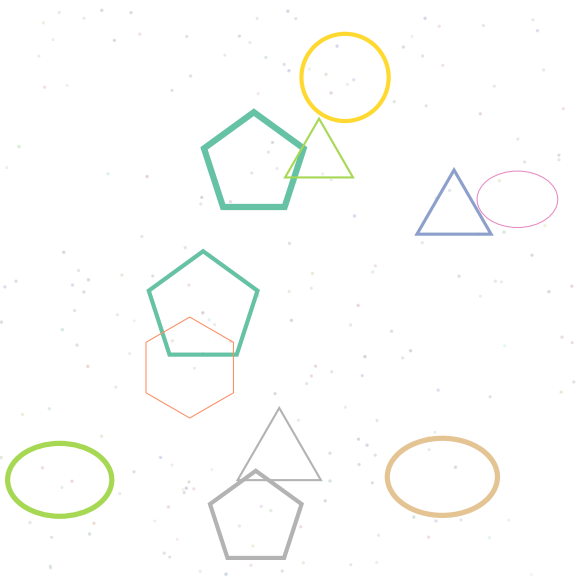[{"shape": "pentagon", "thickness": 2, "radius": 0.49, "center": [0.352, 0.465]}, {"shape": "pentagon", "thickness": 3, "radius": 0.45, "center": [0.44, 0.714]}, {"shape": "hexagon", "thickness": 0.5, "radius": 0.44, "center": [0.329, 0.363]}, {"shape": "triangle", "thickness": 1.5, "radius": 0.37, "center": [0.786, 0.631]}, {"shape": "oval", "thickness": 0.5, "radius": 0.35, "center": [0.896, 0.654]}, {"shape": "triangle", "thickness": 1, "radius": 0.34, "center": [0.552, 0.726]}, {"shape": "oval", "thickness": 2.5, "radius": 0.45, "center": [0.103, 0.168]}, {"shape": "circle", "thickness": 2, "radius": 0.38, "center": [0.597, 0.865]}, {"shape": "oval", "thickness": 2.5, "radius": 0.48, "center": [0.766, 0.173]}, {"shape": "pentagon", "thickness": 2, "radius": 0.42, "center": [0.443, 0.1]}, {"shape": "triangle", "thickness": 1, "radius": 0.42, "center": [0.484, 0.209]}]